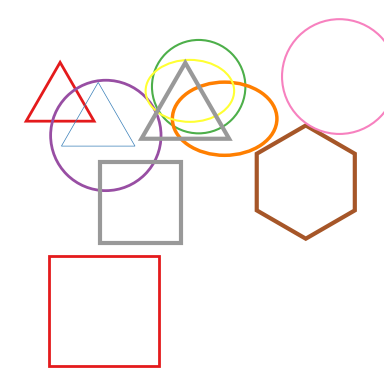[{"shape": "square", "thickness": 2, "radius": 0.72, "center": [0.269, 0.193]}, {"shape": "triangle", "thickness": 2, "radius": 0.51, "center": [0.156, 0.736]}, {"shape": "triangle", "thickness": 0.5, "radius": 0.55, "center": [0.255, 0.676]}, {"shape": "circle", "thickness": 1.5, "radius": 0.61, "center": [0.516, 0.775]}, {"shape": "circle", "thickness": 2, "radius": 0.72, "center": [0.275, 0.648]}, {"shape": "oval", "thickness": 2.5, "radius": 0.68, "center": [0.583, 0.692]}, {"shape": "oval", "thickness": 1.5, "radius": 0.57, "center": [0.493, 0.764]}, {"shape": "hexagon", "thickness": 3, "radius": 0.74, "center": [0.794, 0.527]}, {"shape": "circle", "thickness": 1.5, "radius": 0.75, "center": [0.882, 0.801]}, {"shape": "triangle", "thickness": 3, "radius": 0.66, "center": [0.481, 0.705]}, {"shape": "square", "thickness": 3, "radius": 0.53, "center": [0.365, 0.475]}]